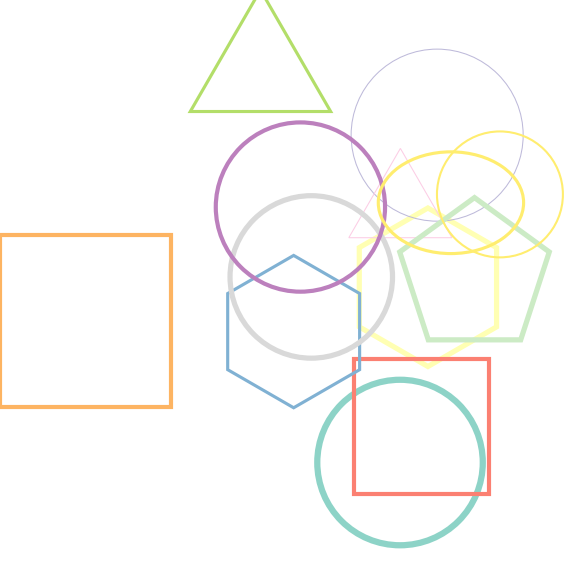[{"shape": "circle", "thickness": 3, "radius": 0.72, "center": [0.693, 0.198]}, {"shape": "hexagon", "thickness": 2.5, "radius": 0.69, "center": [0.741, 0.502]}, {"shape": "circle", "thickness": 0.5, "radius": 0.74, "center": [0.757, 0.765]}, {"shape": "square", "thickness": 2, "radius": 0.58, "center": [0.73, 0.26]}, {"shape": "hexagon", "thickness": 1.5, "radius": 0.66, "center": [0.508, 0.425]}, {"shape": "square", "thickness": 2, "radius": 0.74, "center": [0.148, 0.443]}, {"shape": "triangle", "thickness": 1.5, "radius": 0.7, "center": [0.451, 0.876]}, {"shape": "triangle", "thickness": 0.5, "radius": 0.52, "center": [0.693, 0.639]}, {"shape": "circle", "thickness": 2.5, "radius": 0.7, "center": [0.539, 0.52]}, {"shape": "circle", "thickness": 2, "radius": 0.73, "center": [0.52, 0.641]}, {"shape": "pentagon", "thickness": 2.5, "radius": 0.68, "center": [0.822, 0.521]}, {"shape": "oval", "thickness": 1.5, "radius": 0.63, "center": [0.781, 0.648]}, {"shape": "circle", "thickness": 1, "radius": 0.55, "center": [0.866, 0.663]}]